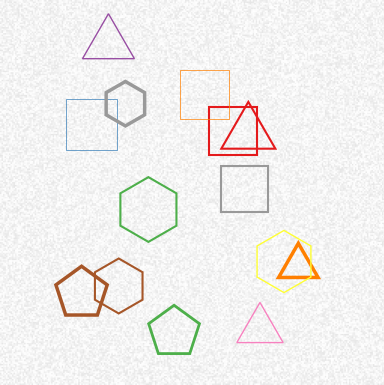[{"shape": "triangle", "thickness": 1.5, "radius": 0.41, "center": [0.645, 0.654]}, {"shape": "square", "thickness": 1.5, "radius": 0.31, "center": [0.605, 0.661]}, {"shape": "square", "thickness": 0.5, "radius": 0.34, "center": [0.238, 0.677]}, {"shape": "pentagon", "thickness": 2, "radius": 0.35, "center": [0.452, 0.138]}, {"shape": "hexagon", "thickness": 1.5, "radius": 0.42, "center": [0.385, 0.456]}, {"shape": "triangle", "thickness": 1, "radius": 0.39, "center": [0.282, 0.886]}, {"shape": "square", "thickness": 0.5, "radius": 0.32, "center": [0.531, 0.755]}, {"shape": "triangle", "thickness": 2.5, "radius": 0.3, "center": [0.775, 0.309]}, {"shape": "hexagon", "thickness": 1, "radius": 0.4, "center": [0.738, 0.321]}, {"shape": "pentagon", "thickness": 2.5, "radius": 0.35, "center": [0.212, 0.238]}, {"shape": "hexagon", "thickness": 1.5, "radius": 0.36, "center": [0.308, 0.257]}, {"shape": "triangle", "thickness": 1, "radius": 0.35, "center": [0.675, 0.145]}, {"shape": "square", "thickness": 1.5, "radius": 0.3, "center": [0.635, 0.509]}, {"shape": "hexagon", "thickness": 2.5, "radius": 0.29, "center": [0.326, 0.731]}]